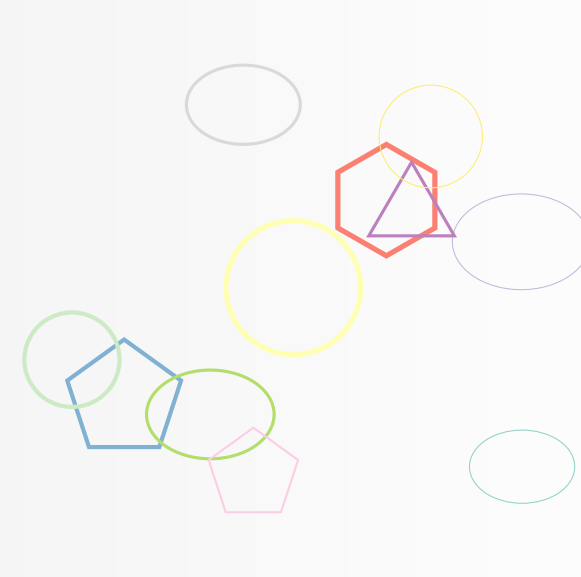[{"shape": "oval", "thickness": 0.5, "radius": 0.45, "center": [0.898, 0.191]}, {"shape": "circle", "thickness": 2.5, "radius": 0.58, "center": [0.505, 0.501]}, {"shape": "oval", "thickness": 0.5, "radius": 0.59, "center": [0.897, 0.58]}, {"shape": "hexagon", "thickness": 2.5, "radius": 0.48, "center": [0.665, 0.653]}, {"shape": "pentagon", "thickness": 2, "radius": 0.51, "center": [0.214, 0.308]}, {"shape": "oval", "thickness": 1.5, "radius": 0.55, "center": [0.362, 0.282]}, {"shape": "pentagon", "thickness": 1, "radius": 0.4, "center": [0.436, 0.178]}, {"shape": "oval", "thickness": 1.5, "radius": 0.49, "center": [0.419, 0.818]}, {"shape": "triangle", "thickness": 1.5, "radius": 0.42, "center": [0.708, 0.633]}, {"shape": "circle", "thickness": 2, "radius": 0.41, "center": [0.124, 0.376]}, {"shape": "circle", "thickness": 0.5, "radius": 0.44, "center": [0.741, 0.763]}]